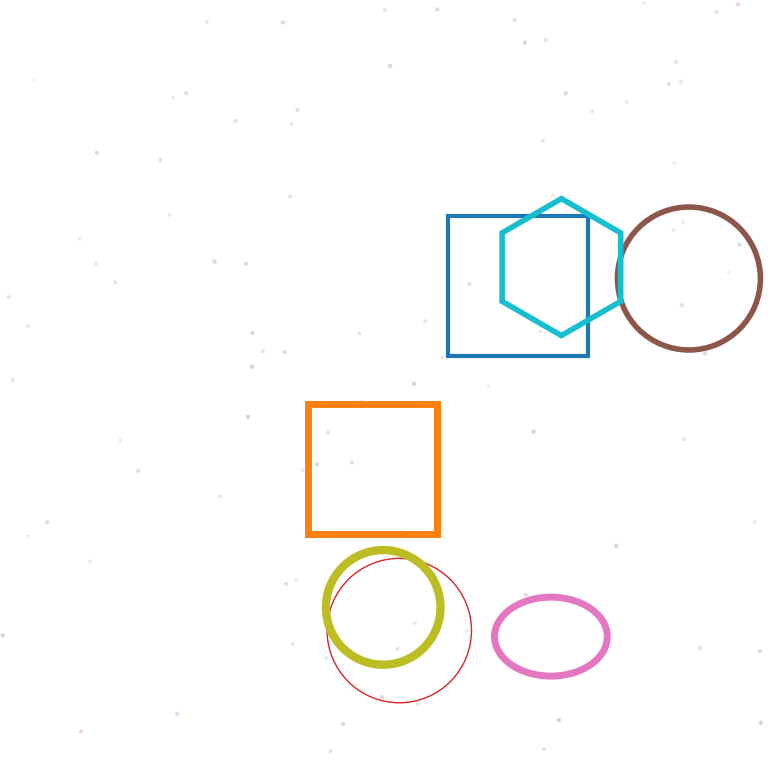[{"shape": "square", "thickness": 1.5, "radius": 0.45, "center": [0.673, 0.628]}, {"shape": "square", "thickness": 2.5, "radius": 0.42, "center": [0.484, 0.391]}, {"shape": "circle", "thickness": 0.5, "radius": 0.47, "center": [0.519, 0.181]}, {"shape": "circle", "thickness": 2, "radius": 0.46, "center": [0.895, 0.638]}, {"shape": "oval", "thickness": 2.5, "radius": 0.37, "center": [0.715, 0.173]}, {"shape": "circle", "thickness": 3, "radius": 0.37, "center": [0.498, 0.211]}, {"shape": "hexagon", "thickness": 2, "radius": 0.44, "center": [0.729, 0.653]}]